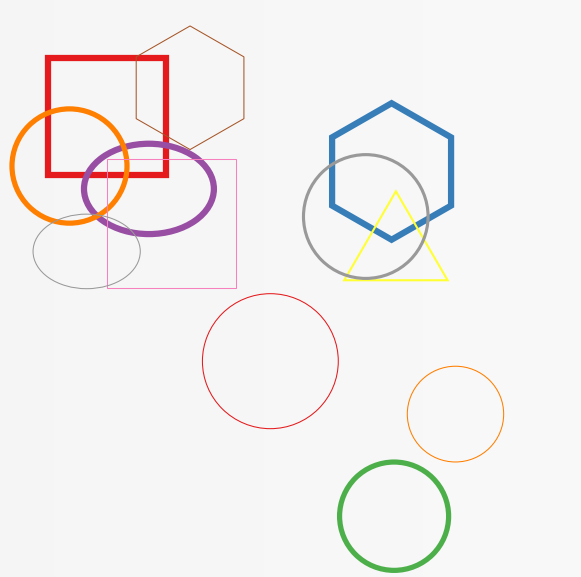[{"shape": "circle", "thickness": 0.5, "radius": 0.58, "center": [0.465, 0.374]}, {"shape": "square", "thickness": 3, "radius": 0.51, "center": [0.184, 0.797]}, {"shape": "hexagon", "thickness": 3, "radius": 0.59, "center": [0.674, 0.702]}, {"shape": "circle", "thickness": 2.5, "radius": 0.47, "center": [0.678, 0.105]}, {"shape": "oval", "thickness": 3, "radius": 0.56, "center": [0.256, 0.672]}, {"shape": "circle", "thickness": 2.5, "radius": 0.49, "center": [0.12, 0.712]}, {"shape": "circle", "thickness": 0.5, "radius": 0.41, "center": [0.784, 0.282]}, {"shape": "triangle", "thickness": 1, "radius": 0.51, "center": [0.681, 0.565]}, {"shape": "hexagon", "thickness": 0.5, "radius": 0.53, "center": [0.327, 0.847]}, {"shape": "square", "thickness": 0.5, "radius": 0.56, "center": [0.295, 0.612]}, {"shape": "oval", "thickness": 0.5, "radius": 0.46, "center": [0.149, 0.564]}, {"shape": "circle", "thickness": 1.5, "radius": 0.54, "center": [0.629, 0.624]}]